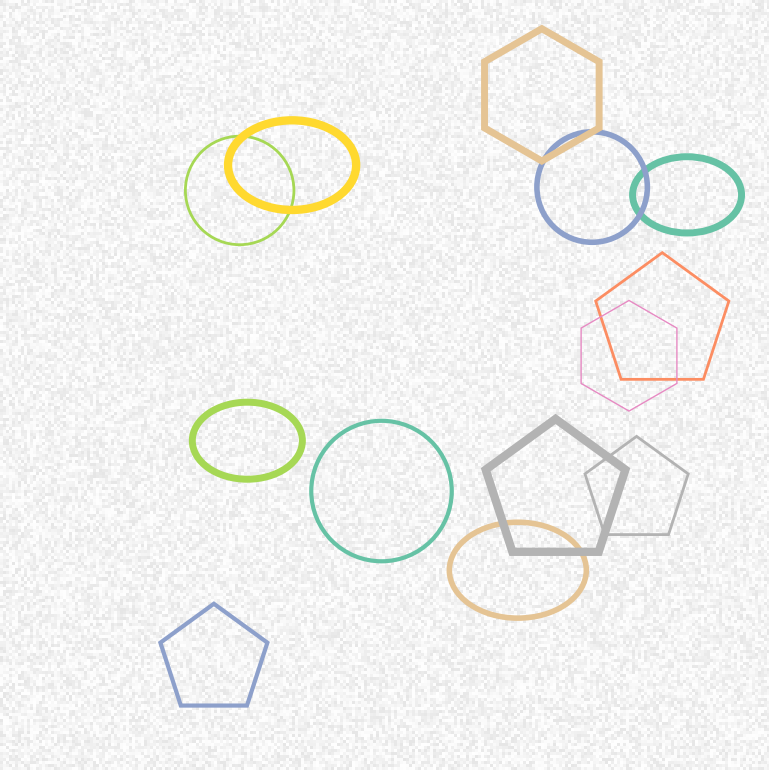[{"shape": "oval", "thickness": 2.5, "radius": 0.35, "center": [0.892, 0.747]}, {"shape": "circle", "thickness": 1.5, "radius": 0.46, "center": [0.495, 0.362]}, {"shape": "pentagon", "thickness": 1, "radius": 0.45, "center": [0.86, 0.581]}, {"shape": "pentagon", "thickness": 1.5, "radius": 0.37, "center": [0.278, 0.143]}, {"shape": "circle", "thickness": 2, "radius": 0.36, "center": [0.769, 0.757]}, {"shape": "hexagon", "thickness": 0.5, "radius": 0.36, "center": [0.817, 0.538]}, {"shape": "oval", "thickness": 2.5, "radius": 0.36, "center": [0.321, 0.428]}, {"shape": "circle", "thickness": 1, "radius": 0.35, "center": [0.311, 0.753]}, {"shape": "oval", "thickness": 3, "radius": 0.42, "center": [0.379, 0.786]}, {"shape": "hexagon", "thickness": 2.5, "radius": 0.43, "center": [0.704, 0.877]}, {"shape": "oval", "thickness": 2, "radius": 0.44, "center": [0.673, 0.259]}, {"shape": "pentagon", "thickness": 1, "radius": 0.35, "center": [0.827, 0.363]}, {"shape": "pentagon", "thickness": 3, "radius": 0.48, "center": [0.721, 0.361]}]